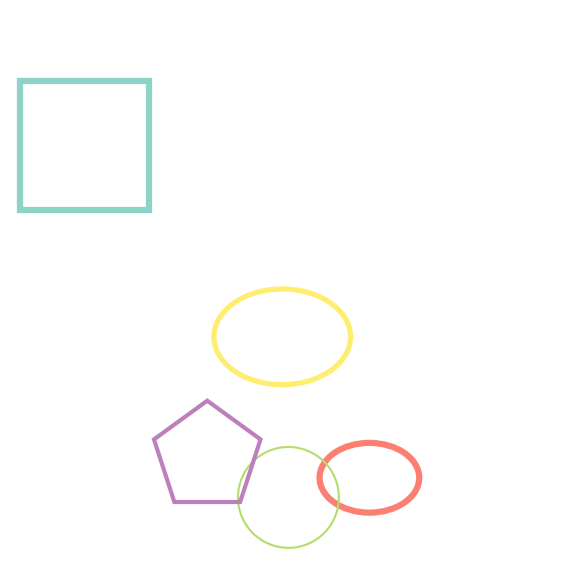[{"shape": "square", "thickness": 3, "radius": 0.56, "center": [0.147, 0.747]}, {"shape": "oval", "thickness": 3, "radius": 0.43, "center": [0.64, 0.172]}, {"shape": "circle", "thickness": 1, "radius": 0.44, "center": [0.499, 0.138]}, {"shape": "pentagon", "thickness": 2, "radius": 0.48, "center": [0.359, 0.208]}, {"shape": "oval", "thickness": 2.5, "radius": 0.59, "center": [0.489, 0.416]}]